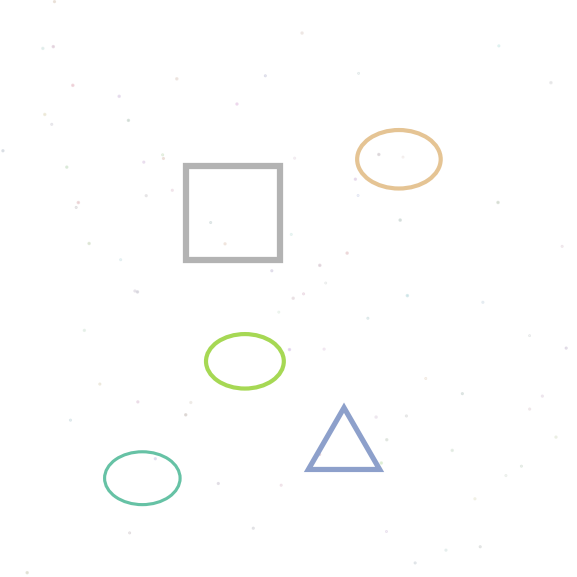[{"shape": "oval", "thickness": 1.5, "radius": 0.33, "center": [0.246, 0.171]}, {"shape": "triangle", "thickness": 2.5, "radius": 0.36, "center": [0.596, 0.222]}, {"shape": "oval", "thickness": 2, "radius": 0.34, "center": [0.424, 0.373]}, {"shape": "oval", "thickness": 2, "radius": 0.36, "center": [0.691, 0.723]}, {"shape": "square", "thickness": 3, "radius": 0.41, "center": [0.404, 0.63]}]